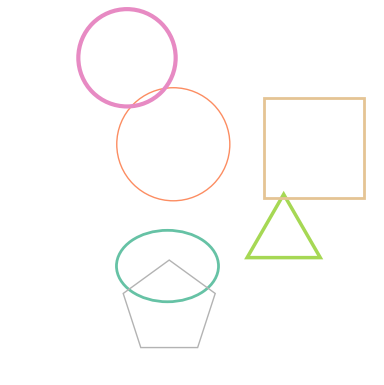[{"shape": "oval", "thickness": 2, "radius": 0.66, "center": [0.435, 0.309]}, {"shape": "circle", "thickness": 1, "radius": 0.73, "center": [0.45, 0.625]}, {"shape": "circle", "thickness": 3, "radius": 0.63, "center": [0.33, 0.85]}, {"shape": "triangle", "thickness": 2.5, "radius": 0.55, "center": [0.737, 0.386]}, {"shape": "square", "thickness": 2, "radius": 0.65, "center": [0.815, 0.615]}, {"shape": "pentagon", "thickness": 1, "radius": 0.63, "center": [0.44, 0.199]}]